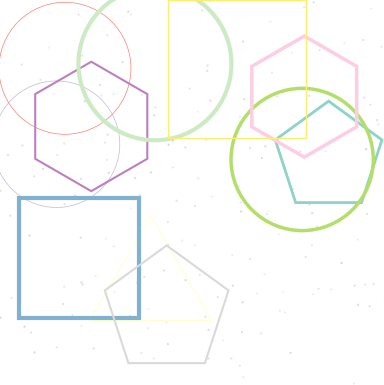[{"shape": "pentagon", "thickness": 2, "radius": 0.73, "center": [0.854, 0.592]}, {"shape": "triangle", "thickness": 0.5, "radius": 0.91, "center": [0.392, 0.258]}, {"shape": "circle", "thickness": 0.5, "radius": 0.82, "center": [0.147, 0.625]}, {"shape": "circle", "thickness": 0.5, "radius": 0.86, "center": [0.169, 0.823]}, {"shape": "square", "thickness": 3, "radius": 0.78, "center": [0.205, 0.33]}, {"shape": "circle", "thickness": 2.5, "radius": 0.92, "center": [0.785, 0.586]}, {"shape": "hexagon", "thickness": 2.5, "radius": 0.79, "center": [0.79, 0.749]}, {"shape": "pentagon", "thickness": 1.5, "radius": 0.84, "center": [0.433, 0.193]}, {"shape": "hexagon", "thickness": 1.5, "radius": 0.84, "center": [0.237, 0.672]}, {"shape": "circle", "thickness": 3, "radius": 0.99, "center": [0.402, 0.834]}, {"shape": "square", "thickness": 1, "radius": 0.9, "center": [0.616, 0.82]}]